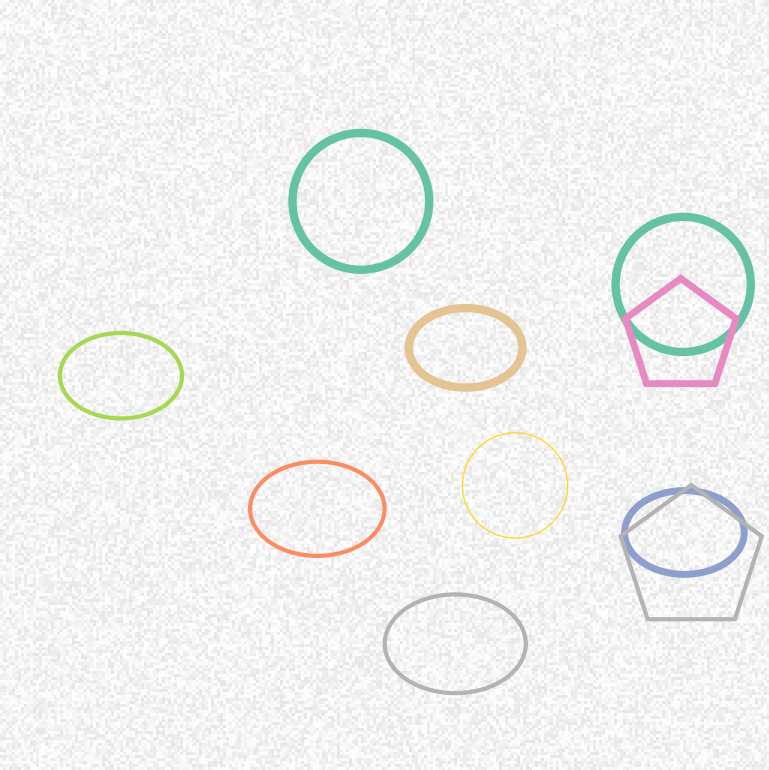[{"shape": "circle", "thickness": 3, "radius": 0.44, "center": [0.469, 0.738]}, {"shape": "circle", "thickness": 3, "radius": 0.44, "center": [0.887, 0.631]}, {"shape": "oval", "thickness": 1.5, "radius": 0.44, "center": [0.412, 0.339]}, {"shape": "oval", "thickness": 2.5, "radius": 0.39, "center": [0.889, 0.308]}, {"shape": "pentagon", "thickness": 2.5, "radius": 0.38, "center": [0.884, 0.563]}, {"shape": "oval", "thickness": 1.5, "radius": 0.4, "center": [0.157, 0.512]}, {"shape": "circle", "thickness": 0.5, "radius": 0.34, "center": [0.669, 0.37]}, {"shape": "oval", "thickness": 3, "radius": 0.37, "center": [0.605, 0.548]}, {"shape": "oval", "thickness": 1.5, "radius": 0.46, "center": [0.591, 0.164]}, {"shape": "pentagon", "thickness": 1.5, "radius": 0.48, "center": [0.898, 0.274]}]